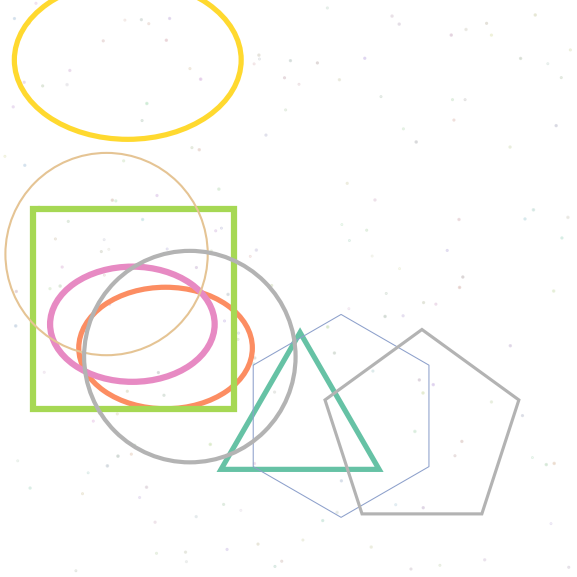[{"shape": "triangle", "thickness": 2.5, "radius": 0.79, "center": [0.52, 0.265]}, {"shape": "oval", "thickness": 2.5, "radius": 0.75, "center": [0.287, 0.397]}, {"shape": "hexagon", "thickness": 0.5, "radius": 0.88, "center": [0.591, 0.279]}, {"shape": "oval", "thickness": 3, "radius": 0.71, "center": [0.229, 0.438]}, {"shape": "square", "thickness": 3, "radius": 0.87, "center": [0.231, 0.464]}, {"shape": "oval", "thickness": 2.5, "radius": 0.98, "center": [0.221, 0.895]}, {"shape": "circle", "thickness": 1, "radius": 0.88, "center": [0.185, 0.559]}, {"shape": "pentagon", "thickness": 1.5, "radius": 0.88, "center": [0.731, 0.252]}, {"shape": "circle", "thickness": 2, "radius": 0.92, "center": [0.329, 0.382]}]